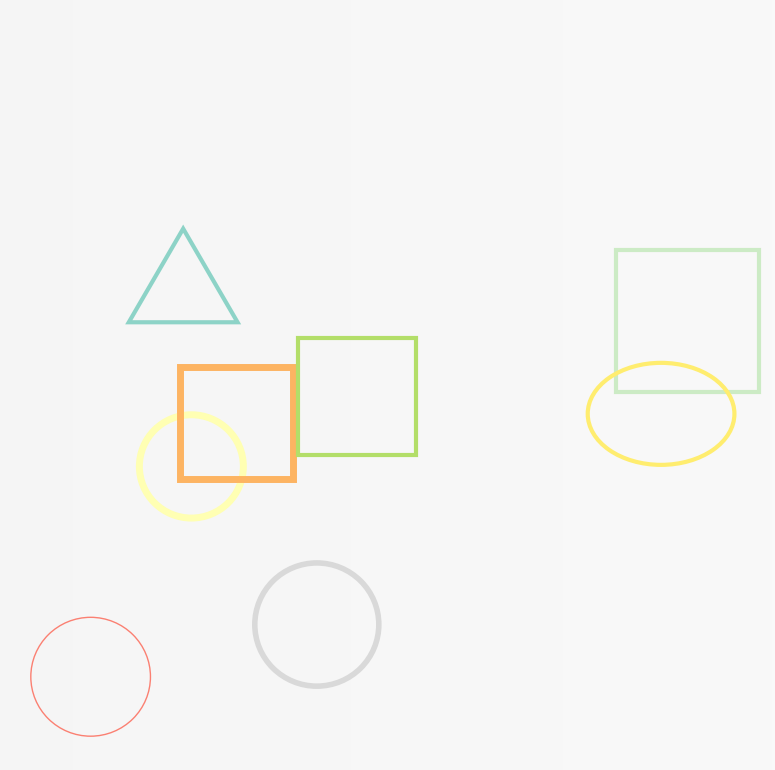[{"shape": "triangle", "thickness": 1.5, "radius": 0.41, "center": [0.236, 0.622]}, {"shape": "circle", "thickness": 2.5, "radius": 0.34, "center": [0.247, 0.394]}, {"shape": "circle", "thickness": 0.5, "radius": 0.39, "center": [0.117, 0.121]}, {"shape": "square", "thickness": 2.5, "radius": 0.37, "center": [0.305, 0.451]}, {"shape": "square", "thickness": 1.5, "radius": 0.38, "center": [0.46, 0.485]}, {"shape": "circle", "thickness": 2, "radius": 0.4, "center": [0.409, 0.189]}, {"shape": "square", "thickness": 1.5, "radius": 0.46, "center": [0.887, 0.584]}, {"shape": "oval", "thickness": 1.5, "radius": 0.47, "center": [0.853, 0.463]}]